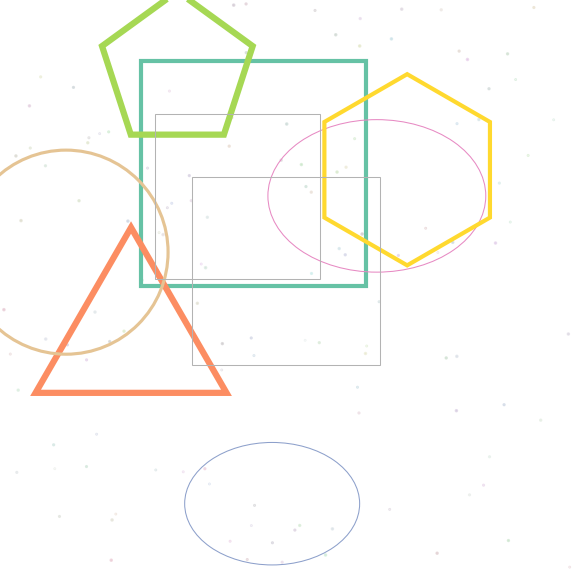[{"shape": "square", "thickness": 2, "radius": 0.97, "center": [0.439, 0.699]}, {"shape": "triangle", "thickness": 3, "radius": 0.95, "center": [0.227, 0.414]}, {"shape": "oval", "thickness": 0.5, "radius": 0.76, "center": [0.471, 0.127]}, {"shape": "oval", "thickness": 0.5, "radius": 0.94, "center": [0.653, 0.66]}, {"shape": "pentagon", "thickness": 3, "radius": 0.69, "center": [0.307, 0.877]}, {"shape": "hexagon", "thickness": 2, "radius": 0.83, "center": [0.705, 0.705]}, {"shape": "circle", "thickness": 1.5, "radius": 0.88, "center": [0.114, 0.562]}, {"shape": "square", "thickness": 0.5, "radius": 0.82, "center": [0.495, 0.53]}, {"shape": "square", "thickness": 0.5, "radius": 0.72, "center": [0.411, 0.658]}]